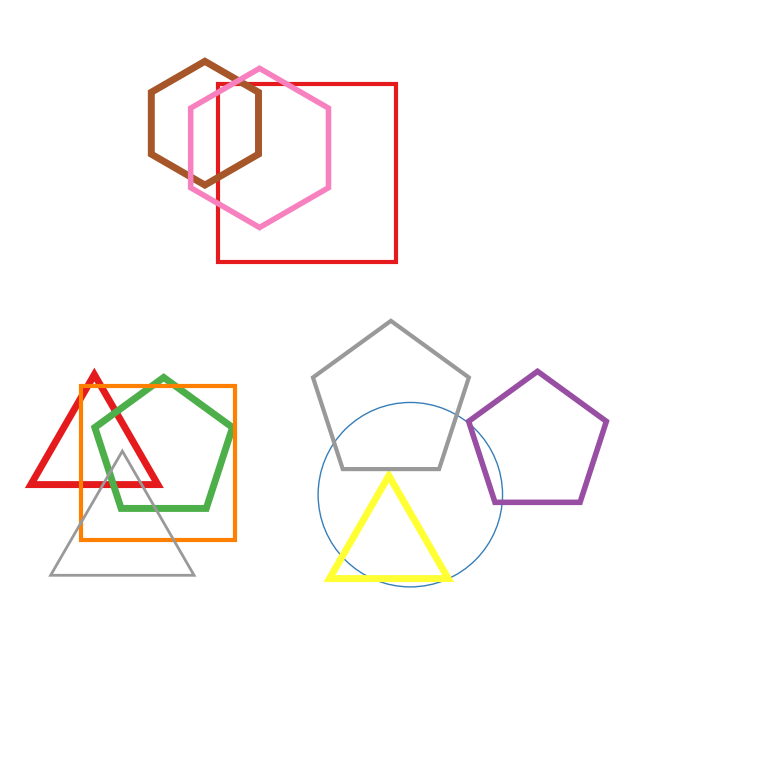[{"shape": "triangle", "thickness": 2.5, "radius": 0.48, "center": [0.123, 0.418]}, {"shape": "square", "thickness": 1.5, "radius": 0.58, "center": [0.399, 0.775]}, {"shape": "circle", "thickness": 0.5, "radius": 0.6, "center": [0.533, 0.358]}, {"shape": "pentagon", "thickness": 2.5, "radius": 0.47, "center": [0.213, 0.416]}, {"shape": "pentagon", "thickness": 2, "radius": 0.47, "center": [0.698, 0.424]}, {"shape": "square", "thickness": 1.5, "radius": 0.5, "center": [0.205, 0.399]}, {"shape": "triangle", "thickness": 2.5, "radius": 0.45, "center": [0.505, 0.293]}, {"shape": "hexagon", "thickness": 2.5, "radius": 0.4, "center": [0.266, 0.84]}, {"shape": "hexagon", "thickness": 2, "radius": 0.52, "center": [0.337, 0.808]}, {"shape": "pentagon", "thickness": 1.5, "radius": 0.53, "center": [0.508, 0.477]}, {"shape": "triangle", "thickness": 1, "radius": 0.54, "center": [0.159, 0.307]}]